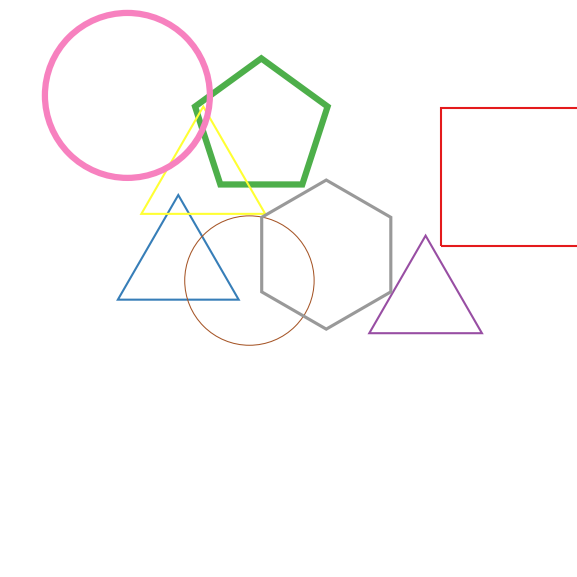[{"shape": "square", "thickness": 1, "radius": 0.6, "center": [0.883, 0.693]}, {"shape": "triangle", "thickness": 1, "radius": 0.6, "center": [0.309, 0.541]}, {"shape": "pentagon", "thickness": 3, "radius": 0.6, "center": [0.452, 0.777]}, {"shape": "triangle", "thickness": 1, "radius": 0.56, "center": [0.737, 0.478]}, {"shape": "triangle", "thickness": 1, "radius": 0.62, "center": [0.352, 0.691]}, {"shape": "circle", "thickness": 0.5, "radius": 0.56, "center": [0.432, 0.513]}, {"shape": "circle", "thickness": 3, "radius": 0.71, "center": [0.221, 0.834]}, {"shape": "hexagon", "thickness": 1.5, "radius": 0.65, "center": [0.565, 0.558]}]